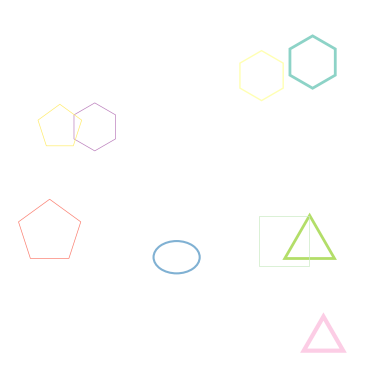[{"shape": "hexagon", "thickness": 2, "radius": 0.34, "center": [0.812, 0.839]}, {"shape": "hexagon", "thickness": 1, "radius": 0.32, "center": [0.679, 0.804]}, {"shape": "pentagon", "thickness": 0.5, "radius": 0.43, "center": [0.129, 0.397]}, {"shape": "oval", "thickness": 1.5, "radius": 0.3, "center": [0.459, 0.332]}, {"shape": "triangle", "thickness": 2, "radius": 0.37, "center": [0.804, 0.366]}, {"shape": "triangle", "thickness": 3, "radius": 0.3, "center": [0.84, 0.119]}, {"shape": "hexagon", "thickness": 0.5, "radius": 0.31, "center": [0.246, 0.67]}, {"shape": "square", "thickness": 0.5, "radius": 0.32, "center": [0.737, 0.374]}, {"shape": "pentagon", "thickness": 0.5, "radius": 0.3, "center": [0.155, 0.67]}]